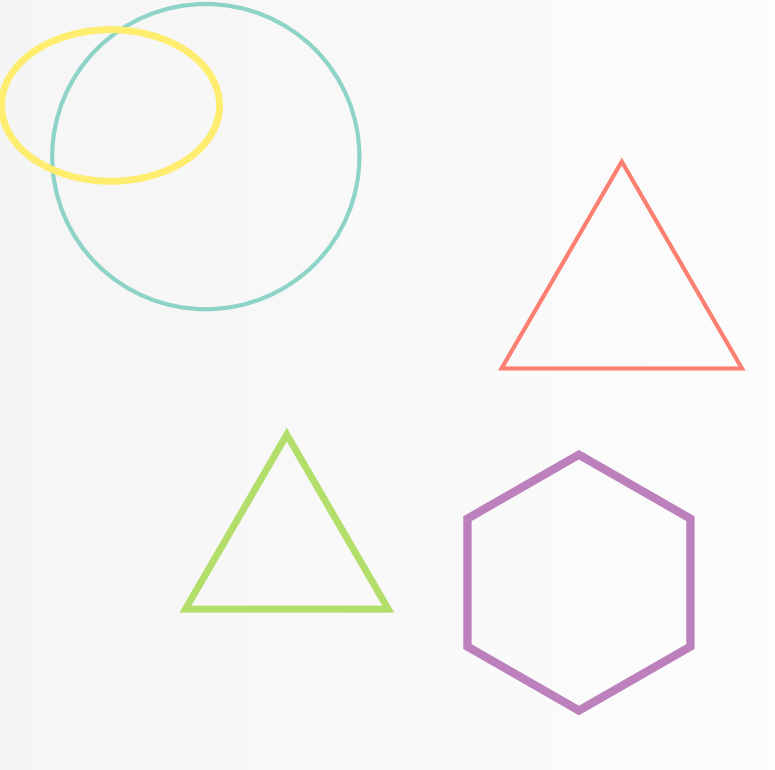[{"shape": "circle", "thickness": 1.5, "radius": 0.99, "center": [0.266, 0.797]}, {"shape": "triangle", "thickness": 1.5, "radius": 0.9, "center": [0.802, 0.611]}, {"shape": "triangle", "thickness": 2.5, "radius": 0.76, "center": [0.37, 0.284]}, {"shape": "hexagon", "thickness": 3, "radius": 0.83, "center": [0.747, 0.243]}, {"shape": "oval", "thickness": 2.5, "radius": 0.7, "center": [0.143, 0.863]}]